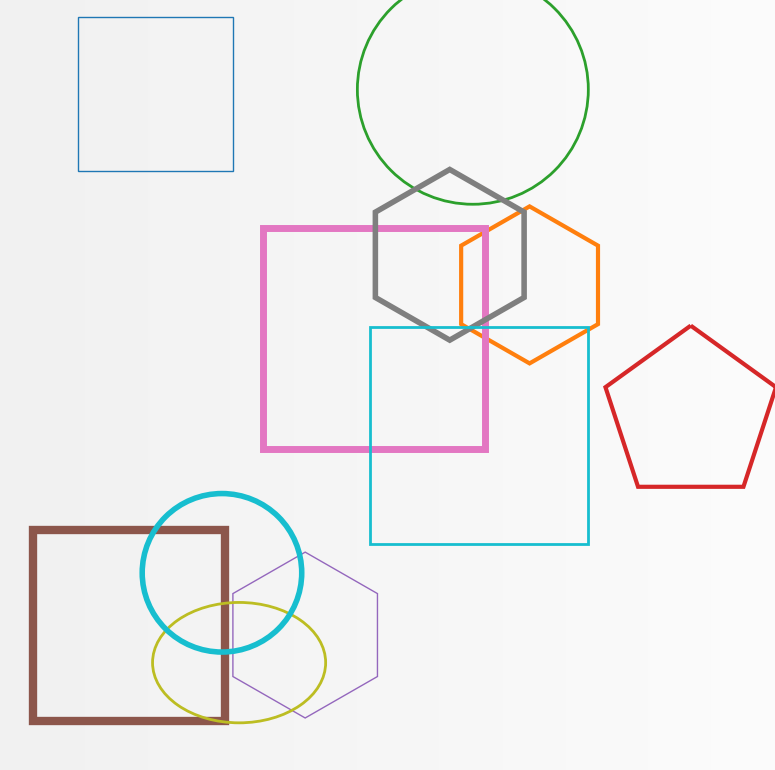[{"shape": "square", "thickness": 0.5, "radius": 0.5, "center": [0.201, 0.877]}, {"shape": "hexagon", "thickness": 1.5, "radius": 0.51, "center": [0.683, 0.63]}, {"shape": "circle", "thickness": 1, "radius": 0.75, "center": [0.61, 0.884]}, {"shape": "pentagon", "thickness": 1.5, "radius": 0.58, "center": [0.891, 0.461]}, {"shape": "hexagon", "thickness": 0.5, "radius": 0.54, "center": [0.394, 0.175]}, {"shape": "square", "thickness": 3, "radius": 0.62, "center": [0.167, 0.188]}, {"shape": "square", "thickness": 2.5, "radius": 0.72, "center": [0.483, 0.561]}, {"shape": "hexagon", "thickness": 2, "radius": 0.55, "center": [0.58, 0.669]}, {"shape": "oval", "thickness": 1, "radius": 0.56, "center": [0.309, 0.139]}, {"shape": "circle", "thickness": 2, "radius": 0.51, "center": [0.286, 0.256]}, {"shape": "square", "thickness": 1, "radius": 0.7, "center": [0.618, 0.434]}]